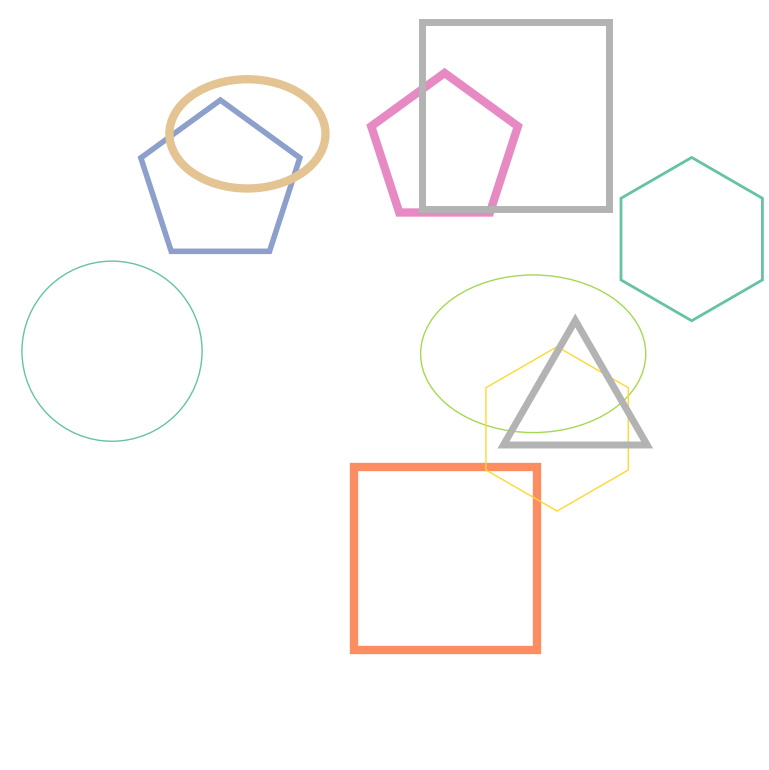[{"shape": "circle", "thickness": 0.5, "radius": 0.58, "center": [0.145, 0.544]}, {"shape": "hexagon", "thickness": 1, "radius": 0.53, "center": [0.898, 0.689]}, {"shape": "square", "thickness": 3, "radius": 0.59, "center": [0.578, 0.274]}, {"shape": "pentagon", "thickness": 2, "radius": 0.54, "center": [0.286, 0.761]}, {"shape": "pentagon", "thickness": 3, "radius": 0.5, "center": [0.577, 0.805]}, {"shape": "oval", "thickness": 0.5, "radius": 0.73, "center": [0.692, 0.541]}, {"shape": "hexagon", "thickness": 0.5, "radius": 0.53, "center": [0.724, 0.443]}, {"shape": "oval", "thickness": 3, "radius": 0.51, "center": [0.321, 0.826]}, {"shape": "triangle", "thickness": 2.5, "radius": 0.54, "center": [0.747, 0.476]}, {"shape": "square", "thickness": 2.5, "radius": 0.61, "center": [0.669, 0.85]}]